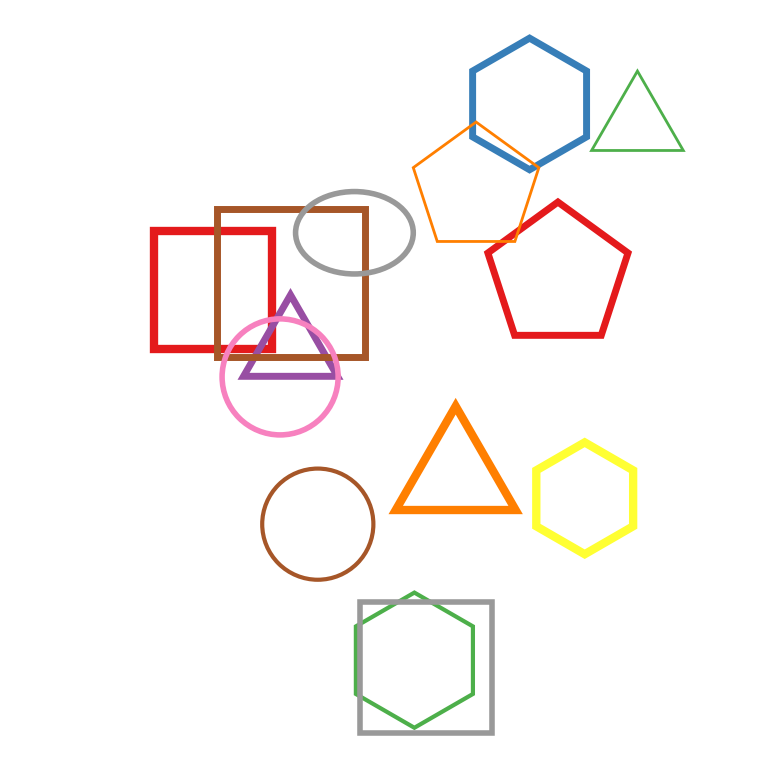[{"shape": "square", "thickness": 3, "radius": 0.38, "center": [0.277, 0.623]}, {"shape": "pentagon", "thickness": 2.5, "radius": 0.48, "center": [0.725, 0.642]}, {"shape": "hexagon", "thickness": 2.5, "radius": 0.43, "center": [0.688, 0.865]}, {"shape": "hexagon", "thickness": 1.5, "radius": 0.44, "center": [0.538, 0.143]}, {"shape": "triangle", "thickness": 1, "radius": 0.34, "center": [0.828, 0.839]}, {"shape": "triangle", "thickness": 2.5, "radius": 0.35, "center": [0.377, 0.547]}, {"shape": "triangle", "thickness": 3, "radius": 0.45, "center": [0.592, 0.383]}, {"shape": "pentagon", "thickness": 1, "radius": 0.43, "center": [0.618, 0.756]}, {"shape": "hexagon", "thickness": 3, "radius": 0.36, "center": [0.759, 0.353]}, {"shape": "circle", "thickness": 1.5, "radius": 0.36, "center": [0.413, 0.319]}, {"shape": "square", "thickness": 2.5, "radius": 0.48, "center": [0.378, 0.632]}, {"shape": "circle", "thickness": 2, "radius": 0.38, "center": [0.364, 0.511]}, {"shape": "square", "thickness": 2, "radius": 0.43, "center": [0.554, 0.133]}, {"shape": "oval", "thickness": 2, "radius": 0.38, "center": [0.46, 0.698]}]